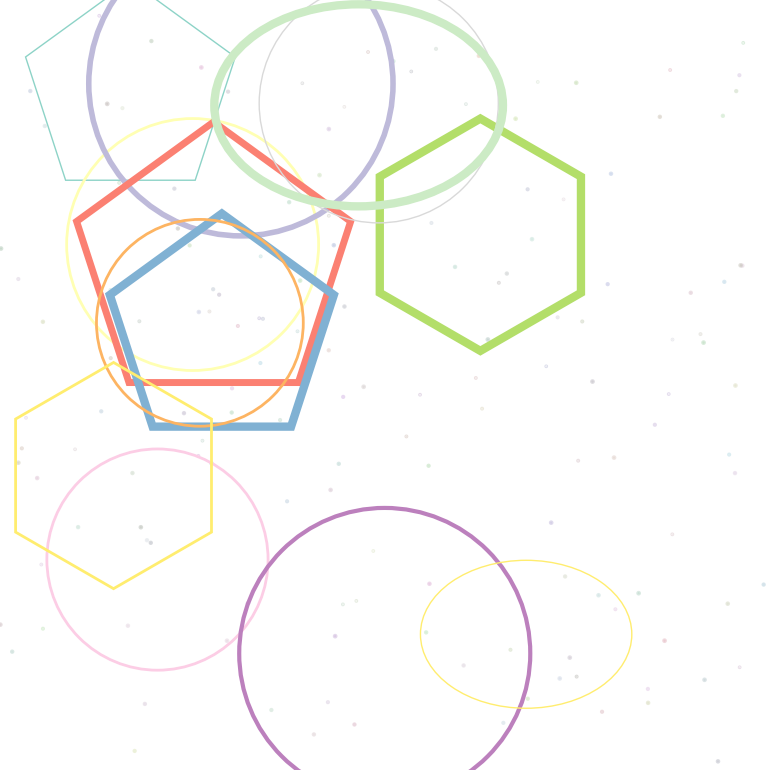[{"shape": "pentagon", "thickness": 0.5, "radius": 0.72, "center": [0.169, 0.882]}, {"shape": "circle", "thickness": 1, "radius": 0.82, "center": [0.25, 0.682]}, {"shape": "circle", "thickness": 2, "radius": 0.99, "center": [0.313, 0.891]}, {"shape": "pentagon", "thickness": 2.5, "radius": 0.94, "center": [0.277, 0.655]}, {"shape": "pentagon", "thickness": 3, "radius": 0.76, "center": [0.288, 0.57]}, {"shape": "circle", "thickness": 1, "radius": 0.67, "center": [0.26, 0.581]}, {"shape": "hexagon", "thickness": 3, "radius": 0.75, "center": [0.624, 0.695]}, {"shape": "circle", "thickness": 1, "radius": 0.72, "center": [0.205, 0.273]}, {"shape": "circle", "thickness": 0.5, "radius": 0.78, "center": [0.492, 0.866]}, {"shape": "circle", "thickness": 1.5, "radius": 0.94, "center": [0.5, 0.151]}, {"shape": "oval", "thickness": 3, "radius": 0.94, "center": [0.466, 0.863]}, {"shape": "hexagon", "thickness": 1, "radius": 0.73, "center": [0.147, 0.382]}, {"shape": "oval", "thickness": 0.5, "radius": 0.69, "center": [0.683, 0.176]}]